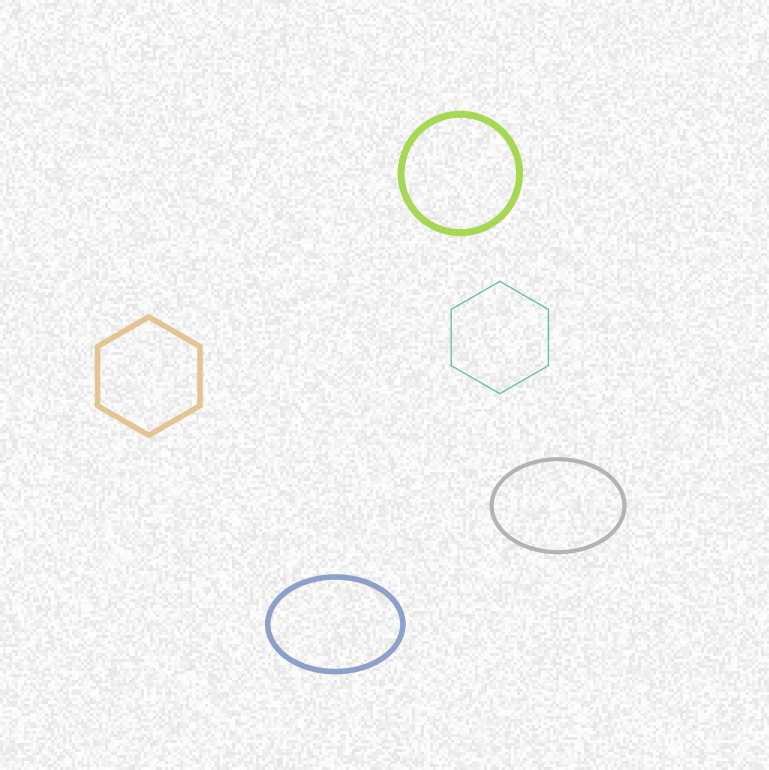[{"shape": "hexagon", "thickness": 0.5, "radius": 0.36, "center": [0.649, 0.562]}, {"shape": "oval", "thickness": 2, "radius": 0.44, "center": [0.436, 0.189]}, {"shape": "circle", "thickness": 2.5, "radius": 0.38, "center": [0.598, 0.775]}, {"shape": "hexagon", "thickness": 2, "radius": 0.38, "center": [0.193, 0.512]}, {"shape": "oval", "thickness": 1.5, "radius": 0.43, "center": [0.725, 0.343]}]